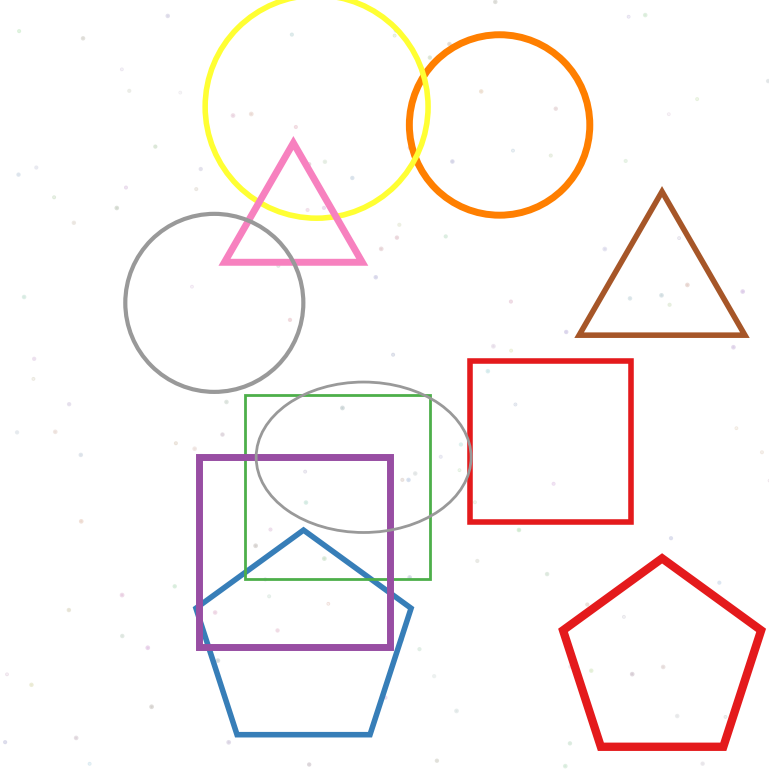[{"shape": "square", "thickness": 2, "radius": 0.52, "center": [0.715, 0.427]}, {"shape": "pentagon", "thickness": 3, "radius": 0.68, "center": [0.86, 0.14]}, {"shape": "pentagon", "thickness": 2, "radius": 0.73, "center": [0.394, 0.165]}, {"shape": "square", "thickness": 1, "radius": 0.6, "center": [0.438, 0.367]}, {"shape": "square", "thickness": 2.5, "radius": 0.62, "center": [0.382, 0.283]}, {"shape": "circle", "thickness": 2.5, "radius": 0.59, "center": [0.649, 0.838]}, {"shape": "circle", "thickness": 2, "radius": 0.72, "center": [0.411, 0.861]}, {"shape": "triangle", "thickness": 2, "radius": 0.62, "center": [0.86, 0.627]}, {"shape": "triangle", "thickness": 2.5, "radius": 0.52, "center": [0.381, 0.711]}, {"shape": "oval", "thickness": 1, "radius": 0.7, "center": [0.472, 0.406]}, {"shape": "circle", "thickness": 1.5, "radius": 0.58, "center": [0.278, 0.607]}]